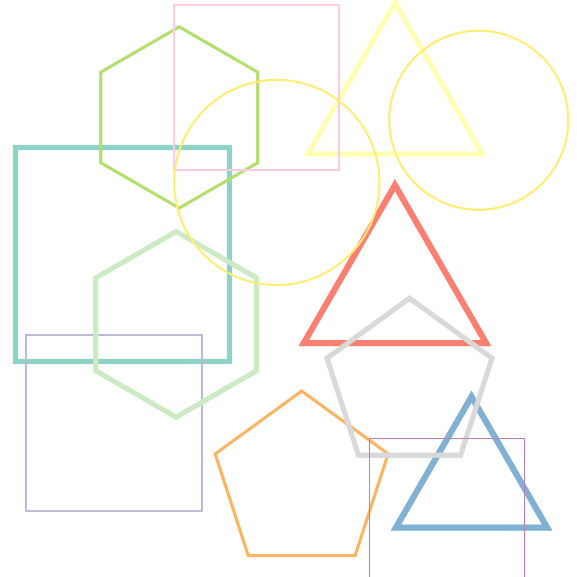[{"shape": "square", "thickness": 2.5, "radius": 0.93, "center": [0.212, 0.559]}, {"shape": "triangle", "thickness": 2.5, "radius": 0.87, "center": [0.684, 0.82]}, {"shape": "square", "thickness": 1, "radius": 0.76, "center": [0.197, 0.266]}, {"shape": "triangle", "thickness": 3, "radius": 0.91, "center": [0.684, 0.496]}, {"shape": "triangle", "thickness": 3, "radius": 0.76, "center": [0.817, 0.161]}, {"shape": "pentagon", "thickness": 1.5, "radius": 0.79, "center": [0.522, 0.165]}, {"shape": "hexagon", "thickness": 1.5, "radius": 0.78, "center": [0.31, 0.796]}, {"shape": "square", "thickness": 1, "radius": 0.71, "center": [0.443, 0.848]}, {"shape": "pentagon", "thickness": 2.5, "radius": 0.75, "center": [0.709, 0.332]}, {"shape": "square", "thickness": 0.5, "radius": 0.67, "center": [0.773, 0.107]}, {"shape": "hexagon", "thickness": 2.5, "radius": 0.8, "center": [0.305, 0.438]}, {"shape": "circle", "thickness": 1, "radius": 0.78, "center": [0.829, 0.791]}, {"shape": "circle", "thickness": 1, "radius": 0.89, "center": [0.479, 0.683]}]